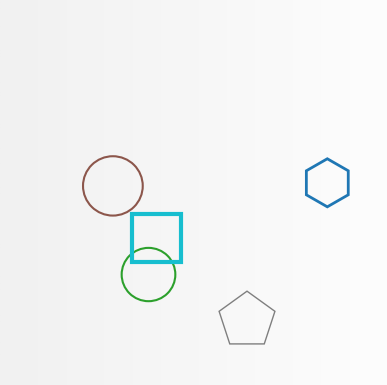[{"shape": "hexagon", "thickness": 2, "radius": 0.31, "center": [0.845, 0.525]}, {"shape": "circle", "thickness": 1.5, "radius": 0.35, "center": [0.383, 0.287]}, {"shape": "circle", "thickness": 1.5, "radius": 0.39, "center": [0.291, 0.517]}, {"shape": "pentagon", "thickness": 1, "radius": 0.38, "center": [0.637, 0.168]}, {"shape": "square", "thickness": 3, "radius": 0.31, "center": [0.404, 0.382]}]